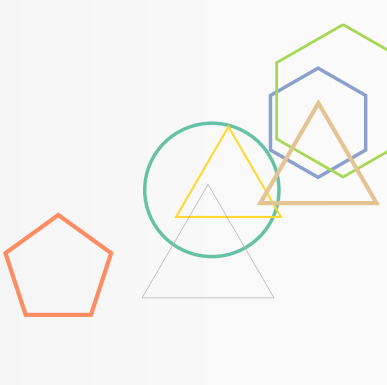[{"shape": "circle", "thickness": 2.5, "radius": 0.87, "center": [0.547, 0.507]}, {"shape": "pentagon", "thickness": 3, "radius": 0.72, "center": [0.15, 0.298]}, {"shape": "hexagon", "thickness": 2.5, "radius": 0.71, "center": [0.821, 0.681]}, {"shape": "hexagon", "thickness": 2, "radius": 0.99, "center": [0.885, 0.738]}, {"shape": "triangle", "thickness": 1.5, "radius": 0.78, "center": [0.59, 0.515]}, {"shape": "triangle", "thickness": 3, "radius": 0.87, "center": [0.822, 0.559]}, {"shape": "triangle", "thickness": 0.5, "radius": 0.98, "center": [0.537, 0.324]}]